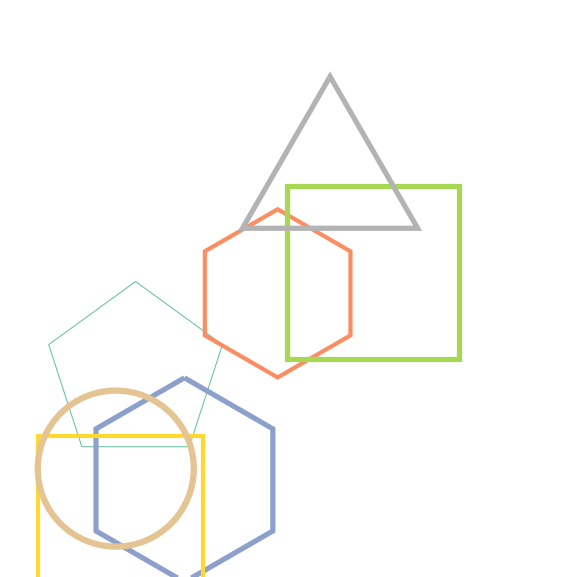[{"shape": "pentagon", "thickness": 0.5, "radius": 0.79, "center": [0.235, 0.354]}, {"shape": "hexagon", "thickness": 2, "radius": 0.73, "center": [0.481, 0.491]}, {"shape": "hexagon", "thickness": 2.5, "radius": 0.88, "center": [0.319, 0.168]}, {"shape": "square", "thickness": 2.5, "radius": 0.75, "center": [0.645, 0.527]}, {"shape": "square", "thickness": 2, "radius": 0.72, "center": [0.209, 0.101]}, {"shape": "circle", "thickness": 3, "radius": 0.68, "center": [0.2, 0.188]}, {"shape": "triangle", "thickness": 2.5, "radius": 0.88, "center": [0.572, 0.691]}]